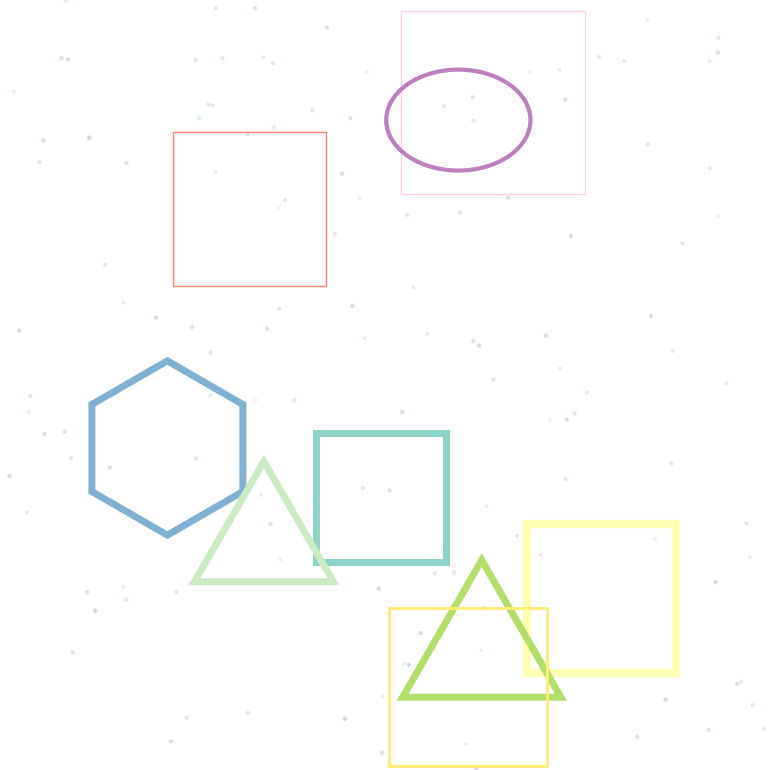[{"shape": "square", "thickness": 2.5, "radius": 0.42, "center": [0.495, 0.354]}, {"shape": "square", "thickness": 3, "radius": 0.48, "center": [0.781, 0.223]}, {"shape": "square", "thickness": 0.5, "radius": 0.5, "center": [0.324, 0.729]}, {"shape": "hexagon", "thickness": 2.5, "radius": 0.57, "center": [0.217, 0.418]}, {"shape": "triangle", "thickness": 2.5, "radius": 0.59, "center": [0.626, 0.154]}, {"shape": "square", "thickness": 0.5, "radius": 0.6, "center": [0.64, 0.867]}, {"shape": "oval", "thickness": 1.5, "radius": 0.47, "center": [0.595, 0.844]}, {"shape": "triangle", "thickness": 2.5, "radius": 0.52, "center": [0.343, 0.297]}, {"shape": "square", "thickness": 1, "radius": 0.51, "center": [0.608, 0.108]}]